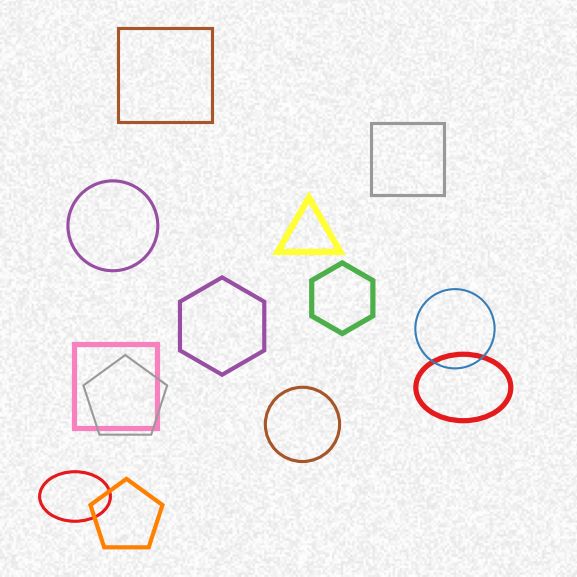[{"shape": "oval", "thickness": 1.5, "radius": 0.31, "center": [0.13, 0.139]}, {"shape": "oval", "thickness": 2.5, "radius": 0.41, "center": [0.802, 0.328]}, {"shape": "circle", "thickness": 1, "radius": 0.34, "center": [0.788, 0.43]}, {"shape": "hexagon", "thickness": 2.5, "radius": 0.31, "center": [0.593, 0.483]}, {"shape": "hexagon", "thickness": 2, "radius": 0.42, "center": [0.385, 0.435]}, {"shape": "circle", "thickness": 1.5, "radius": 0.39, "center": [0.195, 0.608]}, {"shape": "pentagon", "thickness": 2, "radius": 0.33, "center": [0.219, 0.104]}, {"shape": "triangle", "thickness": 3, "radius": 0.31, "center": [0.535, 0.594]}, {"shape": "circle", "thickness": 1.5, "radius": 0.32, "center": [0.524, 0.264]}, {"shape": "square", "thickness": 1.5, "radius": 0.41, "center": [0.286, 0.869]}, {"shape": "square", "thickness": 2.5, "radius": 0.36, "center": [0.2, 0.331]}, {"shape": "pentagon", "thickness": 1, "radius": 0.38, "center": [0.217, 0.308]}, {"shape": "square", "thickness": 1.5, "radius": 0.31, "center": [0.706, 0.724]}]